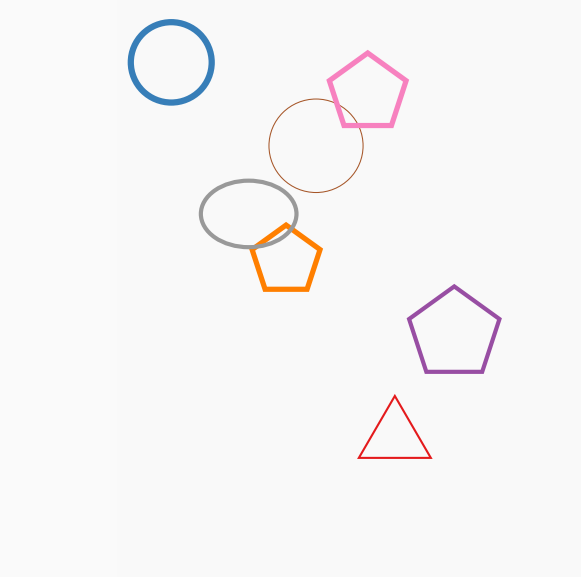[{"shape": "triangle", "thickness": 1, "radius": 0.36, "center": [0.679, 0.242]}, {"shape": "circle", "thickness": 3, "radius": 0.35, "center": [0.295, 0.891]}, {"shape": "pentagon", "thickness": 2, "radius": 0.41, "center": [0.782, 0.421]}, {"shape": "pentagon", "thickness": 2.5, "radius": 0.31, "center": [0.492, 0.548]}, {"shape": "circle", "thickness": 0.5, "radius": 0.4, "center": [0.544, 0.747]}, {"shape": "pentagon", "thickness": 2.5, "radius": 0.35, "center": [0.633, 0.838]}, {"shape": "oval", "thickness": 2, "radius": 0.41, "center": [0.428, 0.629]}]